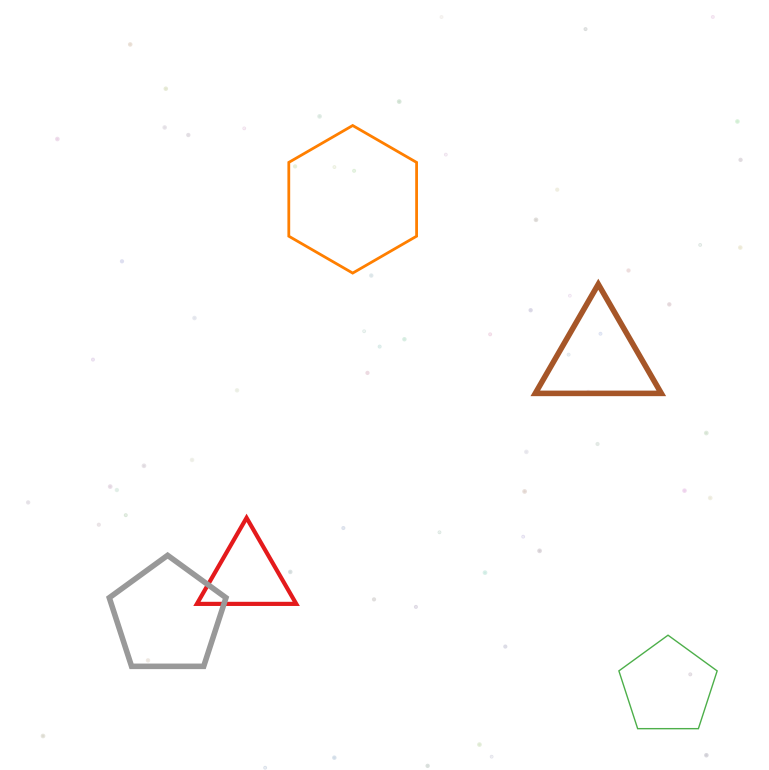[{"shape": "triangle", "thickness": 1.5, "radius": 0.37, "center": [0.32, 0.253]}, {"shape": "pentagon", "thickness": 0.5, "radius": 0.34, "center": [0.868, 0.108]}, {"shape": "hexagon", "thickness": 1, "radius": 0.48, "center": [0.458, 0.741]}, {"shape": "triangle", "thickness": 2, "radius": 0.47, "center": [0.777, 0.536]}, {"shape": "pentagon", "thickness": 2, "radius": 0.4, "center": [0.218, 0.199]}]